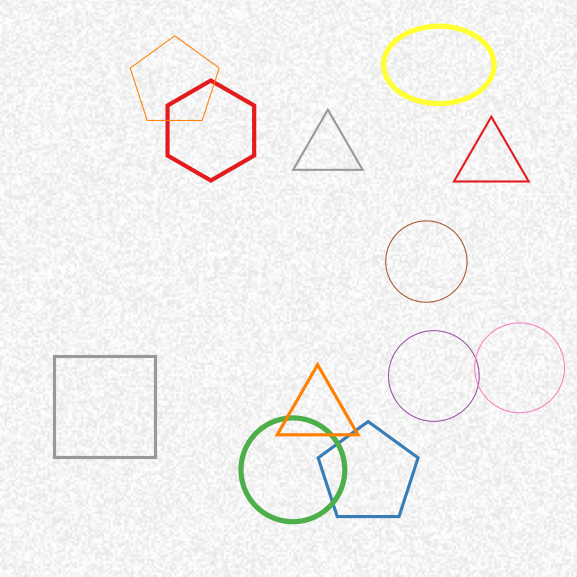[{"shape": "hexagon", "thickness": 2, "radius": 0.43, "center": [0.365, 0.773]}, {"shape": "triangle", "thickness": 1, "radius": 0.37, "center": [0.851, 0.722]}, {"shape": "pentagon", "thickness": 1.5, "radius": 0.45, "center": [0.637, 0.178]}, {"shape": "circle", "thickness": 2.5, "radius": 0.45, "center": [0.507, 0.186]}, {"shape": "circle", "thickness": 0.5, "radius": 0.39, "center": [0.751, 0.348]}, {"shape": "pentagon", "thickness": 0.5, "radius": 0.41, "center": [0.303, 0.856]}, {"shape": "triangle", "thickness": 1.5, "radius": 0.4, "center": [0.55, 0.287]}, {"shape": "oval", "thickness": 2.5, "radius": 0.48, "center": [0.76, 0.887]}, {"shape": "circle", "thickness": 0.5, "radius": 0.35, "center": [0.738, 0.546]}, {"shape": "circle", "thickness": 0.5, "radius": 0.39, "center": [0.9, 0.362]}, {"shape": "triangle", "thickness": 1, "radius": 0.35, "center": [0.568, 0.74]}, {"shape": "square", "thickness": 1.5, "radius": 0.43, "center": [0.181, 0.295]}]